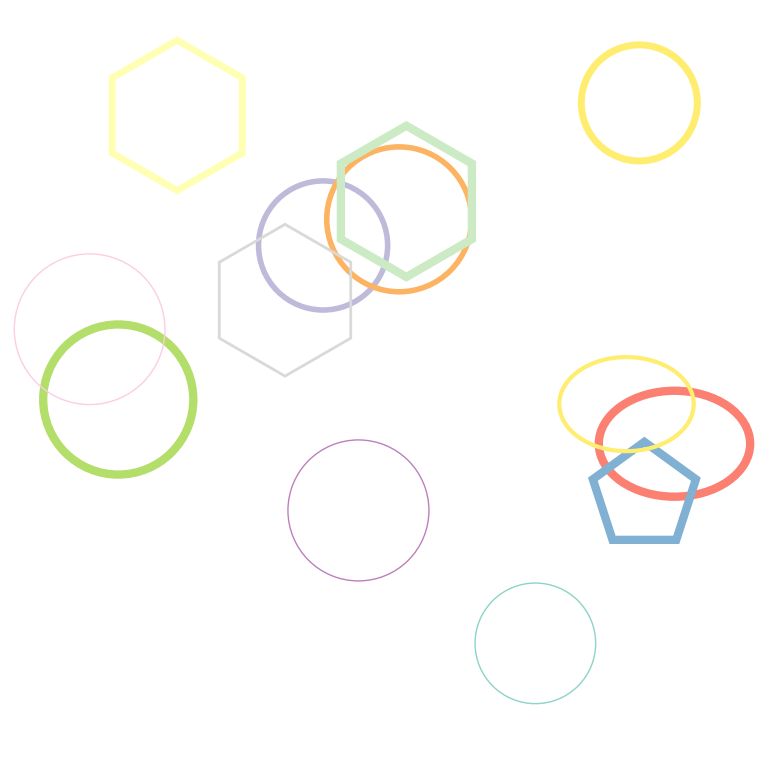[{"shape": "circle", "thickness": 0.5, "radius": 0.39, "center": [0.695, 0.164]}, {"shape": "hexagon", "thickness": 2.5, "radius": 0.49, "center": [0.23, 0.85]}, {"shape": "circle", "thickness": 2, "radius": 0.42, "center": [0.42, 0.681]}, {"shape": "oval", "thickness": 3, "radius": 0.49, "center": [0.876, 0.424]}, {"shape": "pentagon", "thickness": 3, "radius": 0.35, "center": [0.837, 0.356]}, {"shape": "circle", "thickness": 2, "radius": 0.47, "center": [0.518, 0.715]}, {"shape": "circle", "thickness": 3, "radius": 0.49, "center": [0.154, 0.481]}, {"shape": "circle", "thickness": 0.5, "radius": 0.49, "center": [0.116, 0.572]}, {"shape": "hexagon", "thickness": 1, "radius": 0.49, "center": [0.37, 0.61]}, {"shape": "circle", "thickness": 0.5, "radius": 0.46, "center": [0.466, 0.337]}, {"shape": "hexagon", "thickness": 3, "radius": 0.49, "center": [0.528, 0.738]}, {"shape": "circle", "thickness": 2.5, "radius": 0.38, "center": [0.83, 0.866]}, {"shape": "oval", "thickness": 1.5, "radius": 0.44, "center": [0.814, 0.475]}]